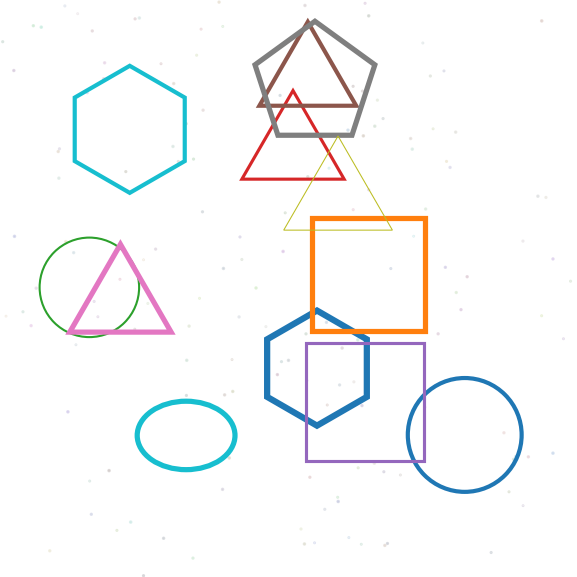[{"shape": "hexagon", "thickness": 3, "radius": 0.5, "center": [0.549, 0.362]}, {"shape": "circle", "thickness": 2, "radius": 0.49, "center": [0.805, 0.246]}, {"shape": "square", "thickness": 2.5, "radius": 0.49, "center": [0.638, 0.524]}, {"shape": "circle", "thickness": 1, "radius": 0.43, "center": [0.155, 0.502]}, {"shape": "triangle", "thickness": 1.5, "radius": 0.51, "center": [0.507, 0.74]}, {"shape": "square", "thickness": 1.5, "radius": 0.51, "center": [0.632, 0.303]}, {"shape": "triangle", "thickness": 2, "radius": 0.48, "center": [0.533, 0.864]}, {"shape": "triangle", "thickness": 2.5, "radius": 0.51, "center": [0.209, 0.475]}, {"shape": "pentagon", "thickness": 2.5, "radius": 0.55, "center": [0.545, 0.853]}, {"shape": "triangle", "thickness": 0.5, "radius": 0.54, "center": [0.585, 0.655]}, {"shape": "oval", "thickness": 2.5, "radius": 0.42, "center": [0.322, 0.245]}, {"shape": "hexagon", "thickness": 2, "radius": 0.55, "center": [0.225, 0.775]}]